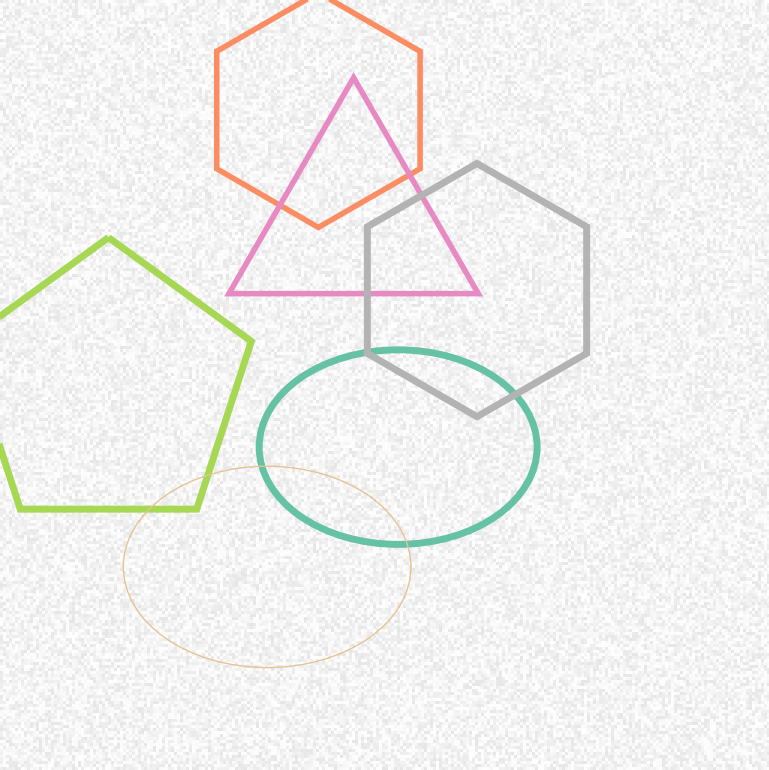[{"shape": "oval", "thickness": 2.5, "radius": 0.9, "center": [0.517, 0.419]}, {"shape": "hexagon", "thickness": 2, "radius": 0.76, "center": [0.414, 0.857]}, {"shape": "triangle", "thickness": 2, "radius": 0.93, "center": [0.459, 0.712]}, {"shape": "pentagon", "thickness": 2.5, "radius": 0.98, "center": [0.141, 0.497]}, {"shape": "oval", "thickness": 0.5, "radius": 0.93, "center": [0.347, 0.264]}, {"shape": "hexagon", "thickness": 2.5, "radius": 0.82, "center": [0.619, 0.623]}]